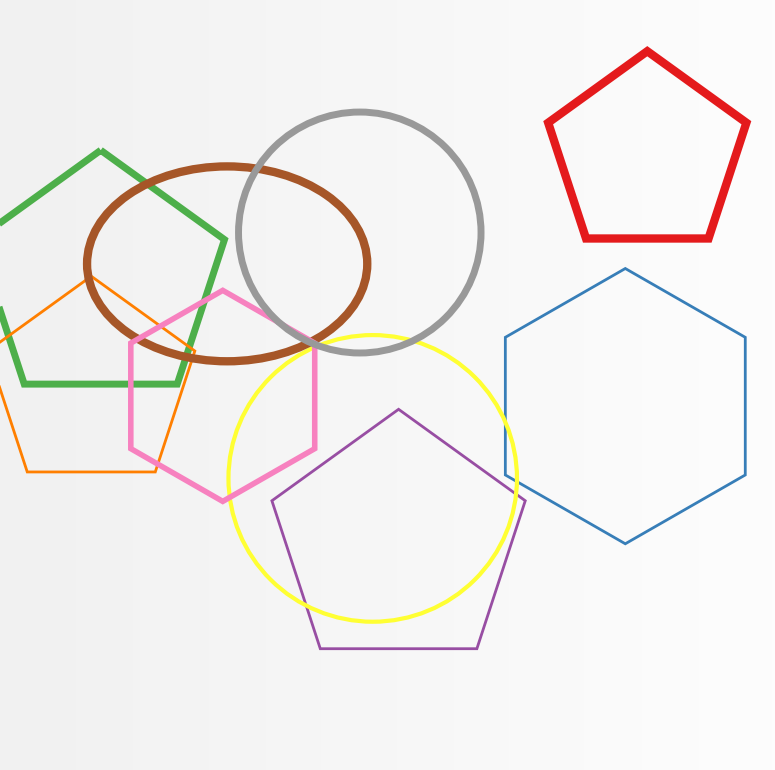[{"shape": "pentagon", "thickness": 3, "radius": 0.67, "center": [0.835, 0.799]}, {"shape": "hexagon", "thickness": 1, "radius": 0.89, "center": [0.807, 0.473]}, {"shape": "pentagon", "thickness": 2.5, "radius": 0.84, "center": [0.13, 0.637]}, {"shape": "pentagon", "thickness": 1, "radius": 0.86, "center": [0.514, 0.297]}, {"shape": "pentagon", "thickness": 1, "radius": 0.7, "center": [0.118, 0.501]}, {"shape": "circle", "thickness": 1.5, "radius": 0.93, "center": [0.481, 0.379]}, {"shape": "oval", "thickness": 3, "radius": 0.9, "center": [0.293, 0.657]}, {"shape": "hexagon", "thickness": 2, "radius": 0.69, "center": [0.287, 0.486]}, {"shape": "circle", "thickness": 2.5, "radius": 0.78, "center": [0.464, 0.698]}]